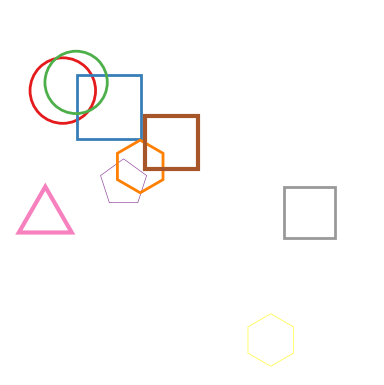[{"shape": "circle", "thickness": 2, "radius": 0.43, "center": [0.163, 0.765]}, {"shape": "square", "thickness": 2, "radius": 0.42, "center": [0.283, 0.723]}, {"shape": "circle", "thickness": 2, "radius": 0.4, "center": [0.198, 0.786]}, {"shape": "pentagon", "thickness": 0.5, "radius": 0.31, "center": [0.321, 0.525]}, {"shape": "hexagon", "thickness": 2, "radius": 0.34, "center": [0.364, 0.568]}, {"shape": "hexagon", "thickness": 0.5, "radius": 0.34, "center": [0.703, 0.117]}, {"shape": "square", "thickness": 3, "radius": 0.34, "center": [0.446, 0.629]}, {"shape": "triangle", "thickness": 3, "radius": 0.4, "center": [0.118, 0.436]}, {"shape": "square", "thickness": 2, "radius": 0.33, "center": [0.805, 0.448]}]